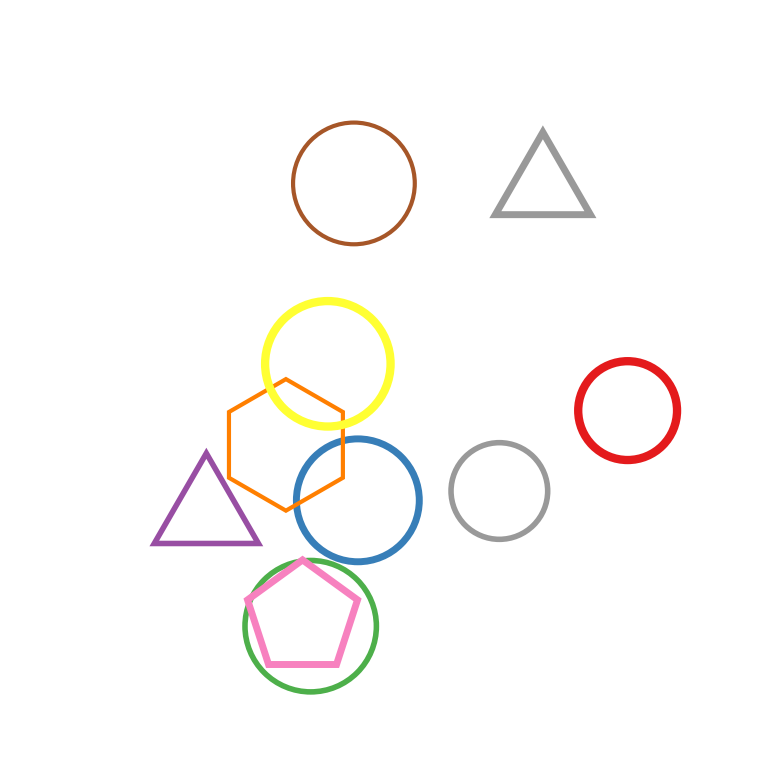[{"shape": "circle", "thickness": 3, "radius": 0.32, "center": [0.815, 0.467]}, {"shape": "circle", "thickness": 2.5, "radius": 0.4, "center": [0.465, 0.35]}, {"shape": "circle", "thickness": 2, "radius": 0.43, "center": [0.403, 0.187]}, {"shape": "triangle", "thickness": 2, "radius": 0.39, "center": [0.268, 0.333]}, {"shape": "hexagon", "thickness": 1.5, "radius": 0.43, "center": [0.371, 0.422]}, {"shape": "circle", "thickness": 3, "radius": 0.41, "center": [0.426, 0.528]}, {"shape": "circle", "thickness": 1.5, "radius": 0.4, "center": [0.46, 0.762]}, {"shape": "pentagon", "thickness": 2.5, "radius": 0.38, "center": [0.393, 0.198]}, {"shape": "triangle", "thickness": 2.5, "radius": 0.36, "center": [0.705, 0.757]}, {"shape": "circle", "thickness": 2, "radius": 0.31, "center": [0.649, 0.362]}]